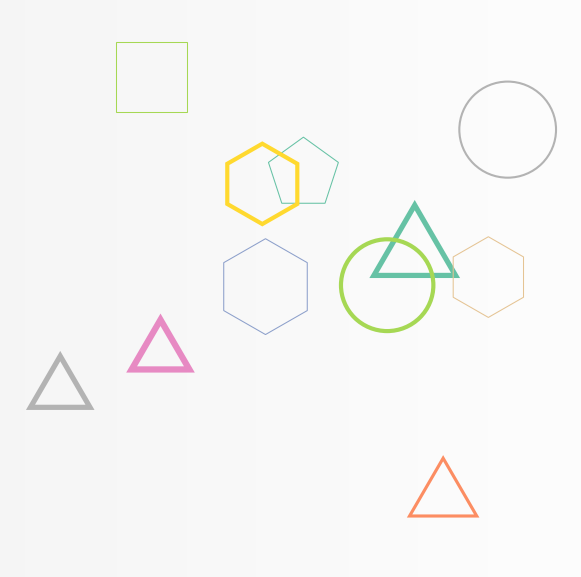[{"shape": "pentagon", "thickness": 0.5, "radius": 0.32, "center": [0.522, 0.698]}, {"shape": "triangle", "thickness": 2.5, "radius": 0.41, "center": [0.713, 0.563]}, {"shape": "triangle", "thickness": 1.5, "radius": 0.33, "center": [0.762, 0.139]}, {"shape": "hexagon", "thickness": 0.5, "radius": 0.41, "center": [0.457, 0.503]}, {"shape": "triangle", "thickness": 3, "radius": 0.29, "center": [0.276, 0.388]}, {"shape": "square", "thickness": 0.5, "radius": 0.3, "center": [0.261, 0.866]}, {"shape": "circle", "thickness": 2, "radius": 0.4, "center": [0.666, 0.505]}, {"shape": "hexagon", "thickness": 2, "radius": 0.35, "center": [0.451, 0.681]}, {"shape": "hexagon", "thickness": 0.5, "radius": 0.35, "center": [0.84, 0.519]}, {"shape": "circle", "thickness": 1, "radius": 0.42, "center": [0.873, 0.775]}, {"shape": "triangle", "thickness": 2.5, "radius": 0.3, "center": [0.104, 0.323]}]